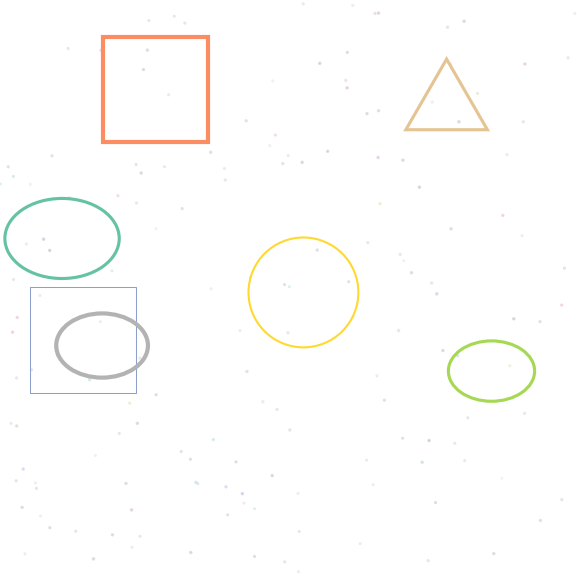[{"shape": "oval", "thickness": 1.5, "radius": 0.5, "center": [0.107, 0.586]}, {"shape": "square", "thickness": 2, "radius": 0.45, "center": [0.27, 0.844]}, {"shape": "square", "thickness": 0.5, "radius": 0.46, "center": [0.144, 0.411]}, {"shape": "oval", "thickness": 1.5, "radius": 0.37, "center": [0.851, 0.357]}, {"shape": "circle", "thickness": 1, "radius": 0.48, "center": [0.525, 0.493]}, {"shape": "triangle", "thickness": 1.5, "radius": 0.41, "center": [0.773, 0.815]}, {"shape": "oval", "thickness": 2, "radius": 0.4, "center": [0.177, 0.401]}]